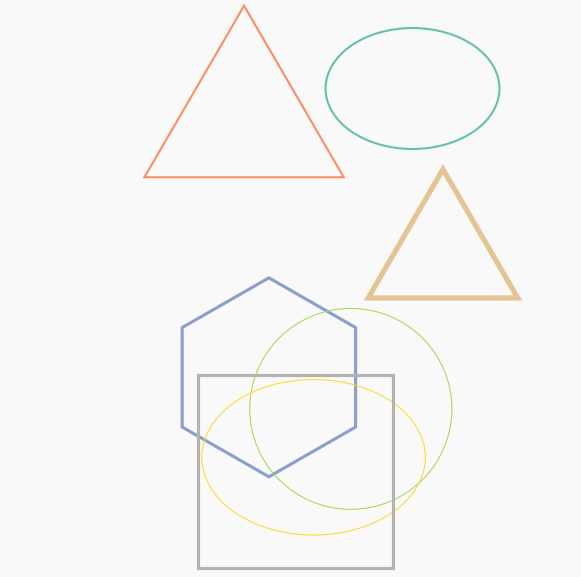[{"shape": "oval", "thickness": 1, "radius": 0.75, "center": [0.71, 0.846]}, {"shape": "triangle", "thickness": 1, "radius": 0.99, "center": [0.42, 0.791]}, {"shape": "hexagon", "thickness": 1.5, "radius": 0.86, "center": [0.463, 0.346]}, {"shape": "circle", "thickness": 0.5, "radius": 0.87, "center": [0.604, 0.291]}, {"shape": "oval", "thickness": 0.5, "radius": 0.96, "center": [0.54, 0.207]}, {"shape": "triangle", "thickness": 2.5, "radius": 0.74, "center": [0.762, 0.557]}, {"shape": "square", "thickness": 1.5, "radius": 0.84, "center": [0.509, 0.183]}]